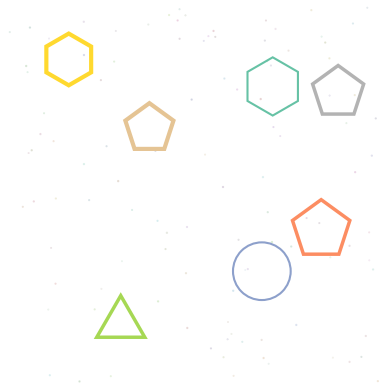[{"shape": "hexagon", "thickness": 1.5, "radius": 0.38, "center": [0.708, 0.775]}, {"shape": "pentagon", "thickness": 2.5, "radius": 0.39, "center": [0.834, 0.403]}, {"shape": "circle", "thickness": 1.5, "radius": 0.37, "center": [0.68, 0.296]}, {"shape": "triangle", "thickness": 2.5, "radius": 0.36, "center": [0.314, 0.16]}, {"shape": "hexagon", "thickness": 3, "radius": 0.34, "center": [0.179, 0.846]}, {"shape": "pentagon", "thickness": 3, "radius": 0.33, "center": [0.388, 0.666]}, {"shape": "pentagon", "thickness": 2.5, "radius": 0.35, "center": [0.878, 0.76]}]